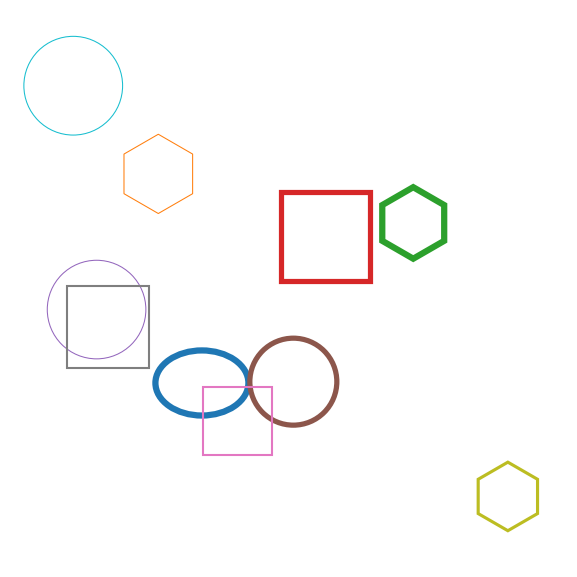[{"shape": "oval", "thickness": 3, "radius": 0.4, "center": [0.35, 0.336]}, {"shape": "hexagon", "thickness": 0.5, "radius": 0.34, "center": [0.274, 0.698]}, {"shape": "hexagon", "thickness": 3, "radius": 0.31, "center": [0.716, 0.613]}, {"shape": "square", "thickness": 2.5, "radius": 0.39, "center": [0.564, 0.59]}, {"shape": "circle", "thickness": 0.5, "radius": 0.43, "center": [0.167, 0.463]}, {"shape": "circle", "thickness": 2.5, "radius": 0.38, "center": [0.508, 0.338]}, {"shape": "square", "thickness": 1, "radius": 0.3, "center": [0.411, 0.27]}, {"shape": "square", "thickness": 1, "radius": 0.35, "center": [0.187, 0.433]}, {"shape": "hexagon", "thickness": 1.5, "radius": 0.3, "center": [0.879, 0.14]}, {"shape": "circle", "thickness": 0.5, "radius": 0.43, "center": [0.127, 0.851]}]